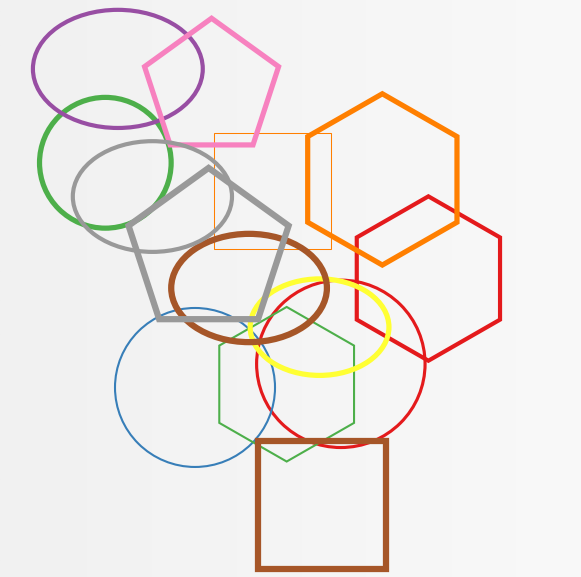[{"shape": "circle", "thickness": 1.5, "radius": 0.72, "center": [0.586, 0.369]}, {"shape": "hexagon", "thickness": 2, "radius": 0.71, "center": [0.737, 0.517]}, {"shape": "circle", "thickness": 1, "radius": 0.69, "center": [0.335, 0.328]}, {"shape": "circle", "thickness": 2.5, "radius": 0.57, "center": [0.181, 0.717]}, {"shape": "hexagon", "thickness": 1, "radius": 0.67, "center": [0.493, 0.334]}, {"shape": "oval", "thickness": 2, "radius": 0.73, "center": [0.203, 0.88]}, {"shape": "hexagon", "thickness": 2.5, "radius": 0.74, "center": [0.658, 0.688]}, {"shape": "square", "thickness": 0.5, "radius": 0.5, "center": [0.469, 0.668]}, {"shape": "oval", "thickness": 2.5, "radius": 0.6, "center": [0.55, 0.433]}, {"shape": "square", "thickness": 3, "radius": 0.55, "center": [0.554, 0.125]}, {"shape": "oval", "thickness": 3, "radius": 0.67, "center": [0.428, 0.5]}, {"shape": "pentagon", "thickness": 2.5, "radius": 0.61, "center": [0.364, 0.846]}, {"shape": "oval", "thickness": 2, "radius": 0.68, "center": [0.262, 0.659]}, {"shape": "pentagon", "thickness": 3, "radius": 0.72, "center": [0.359, 0.564]}]